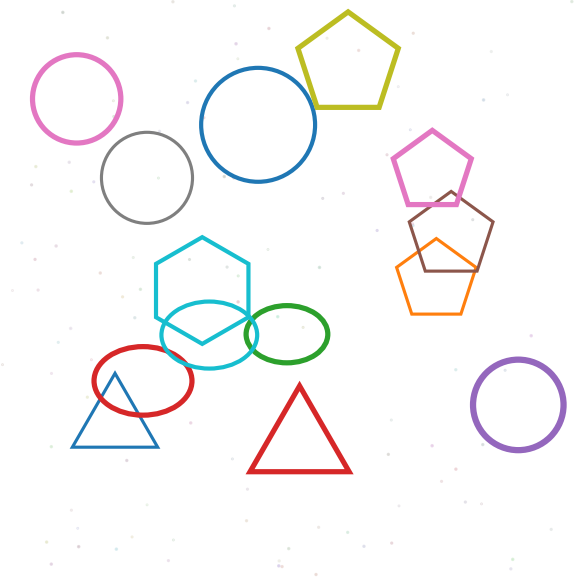[{"shape": "triangle", "thickness": 1.5, "radius": 0.43, "center": [0.199, 0.267]}, {"shape": "circle", "thickness": 2, "radius": 0.49, "center": [0.447, 0.783]}, {"shape": "pentagon", "thickness": 1.5, "radius": 0.36, "center": [0.756, 0.514]}, {"shape": "oval", "thickness": 2.5, "radius": 0.35, "center": [0.497, 0.42]}, {"shape": "oval", "thickness": 2.5, "radius": 0.42, "center": [0.248, 0.34]}, {"shape": "triangle", "thickness": 2.5, "radius": 0.5, "center": [0.519, 0.232]}, {"shape": "circle", "thickness": 3, "radius": 0.39, "center": [0.897, 0.298]}, {"shape": "pentagon", "thickness": 1.5, "radius": 0.38, "center": [0.781, 0.591]}, {"shape": "pentagon", "thickness": 2.5, "radius": 0.36, "center": [0.749, 0.702]}, {"shape": "circle", "thickness": 2.5, "radius": 0.38, "center": [0.133, 0.828]}, {"shape": "circle", "thickness": 1.5, "radius": 0.39, "center": [0.255, 0.691]}, {"shape": "pentagon", "thickness": 2.5, "radius": 0.46, "center": [0.603, 0.887]}, {"shape": "hexagon", "thickness": 2, "radius": 0.46, "center": [0.35, 0.496]}, {"shape": "oval", "thickness": 2, "radius": 0.41, "center": [0.362, 0.419]}]